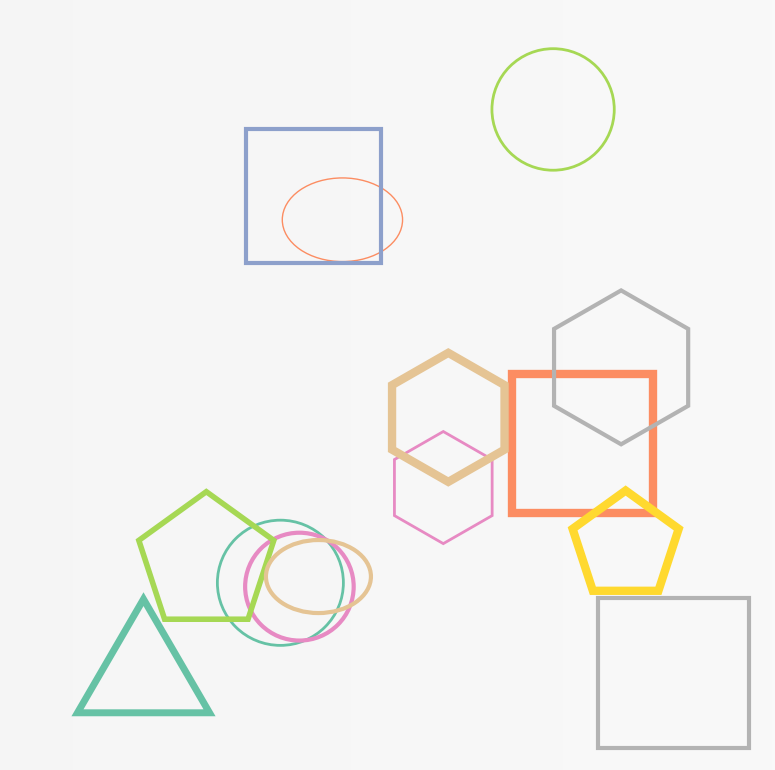[{"shape": "triangle", "thickness": 2.5, "radius": 0.49, "center": [0.185, 0.123]}, {"shape": "circle", "thickness": 1, "radius": 0.41, "center": [0.362, 0.243]}, {"shape": "oval", "thickness": 0.5, "radius": 0.39, "center": [0.442, 0.715]}, {"shape": "square", "thickness": 3, "radius": 0.45, "center": [0.752, 0.424]}, {"shape": "square", "thickness": 1.5, "radius": 0.44, "center": [0.405, 0.745]}, {"shape": "hexagon", "thickness": 1, "radius": 0.36, "center": [0.572, 0.367]}, {"shape": "circle", "thickness": 1.5, "radius": 0.35, "center": [0.386, 0.238]}, {"shape": "pentagon", "thickness": 2, "radius": 0.46, "center": [0.266, 0.27]}, {"shape": "circle", "thickness": 1, "radius": 0.39, "center": [0.714, 0.858]}, {"shape": "pentagon", "thickness": 3, "radius": 0.36, "center": [0.807, 0.291]}, {"shape": "oval", "thickness": 1.5, "radius": 0.34, "center": [0.411, 0.251]}, {"shape": "hexagon", "thickness": 3, "radius": 0.42, "center": [0.578, 0.458]}, {"shape": "square", "thickness": 1.5, "radius": 0.49, "center": [0.869, 0.126]}, {"shape": "hexagon", "thickness": 1.5, "radius": 0.5, "center": [0.801, 0.523]}]